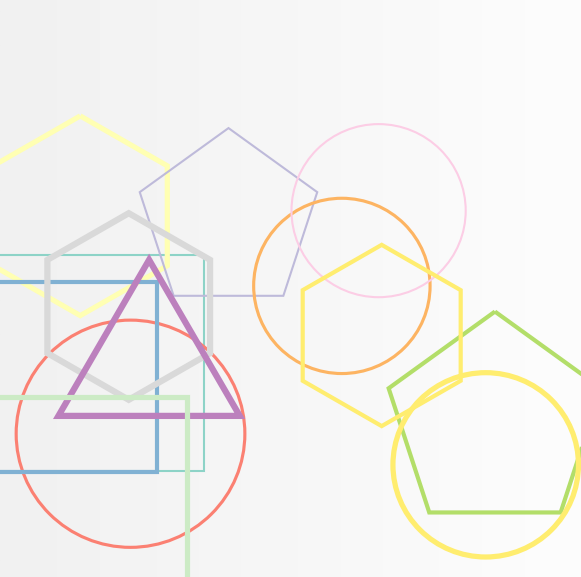[{"shape": "square", "thickness": 1, "radius": 0.94, "center": [0.163, 0.37]}, {"shape": "hexagon", "thickness": 2.5, "radius": 0.86, "center": [0.138, 0.626]}, {"shape": "pentagon", "thickness": 1, "radius": 0.8, "center": [0.393, 0.617]}, {"shape": "circle", "thickness": 1.5, "radius": 0.98, "center": [0.225, 0.248]}, {"shape": "square", "thickness": 2, "radius": 0.82, "center": [0.105, 0.346]}, {"shape": "circle", "thickness": 1.5, "radius": 0.76, "center": [0.588, 0.504]}, {"shape": "pentagon", "thickness": 2, "radius": 0.96, "center": [0.852, 0.267]}, {"shape": "circle", "thickness": 1, "radius": 0.75, "center": [0.651, 0.634]}, {"shape": "hexagon", "thickness": 3, "radius": 0.81, "center": [0.221, 0.468]}, {"shape": "triangle", "thickness": 3, "radius": 0.9, "center": [0.257, 0.369]}, {"shape": "square", "thickness": 2.5, "radius": 0.99, "center": [0.124, 0.114]}, {"shape": "circle", "thickness": 2.5, "radius": 0.8, "center": [0.836, 0.194]}, {"shape": "hexagon", "thickness": 2, "radius": 0.78, "center": [0.657, 0.418]}]